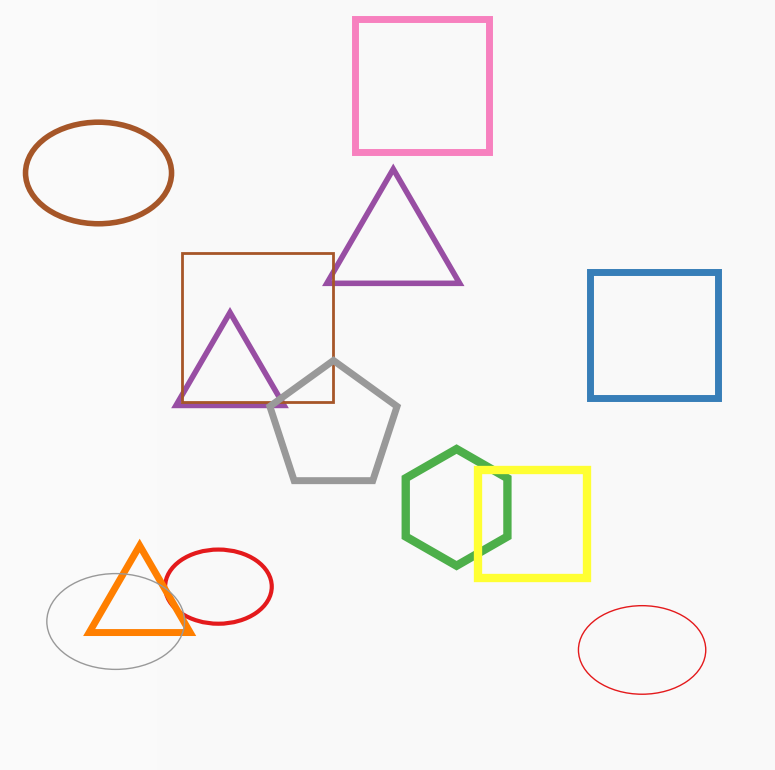[{"shape": "oval", "thickness": 0.5, "radius": 0.41, "center": [0.829, 0.156]}, {"shape": "oval", "thickness": 1.5, "radius": 0.34, "center": [0.282, 0.238]}, {"shape": "square", "thickness": 2.5, "radius": 0.41, "center": [0.844, 0.565]}, {"shape": "hexagon", "thickness": 3, "radius": 0.38, "center": [0.589, 0.341]}, {"shape": "triangle", "thickness": 2, "radius": 0.4, "center": [0.297, 0.514]}, {"shape": "triangle", "thickness": 2, "radius": 0.49, "center": [0.507, 0.682]}, {"shape": "triangle", "thickness": 2.5, "radius": 0.38, "center": [0.18, 0.216]}, {"shape": "square", "thickness": 3, "radius": 0.35, "center": [0.687, 0.32]}, {"shape": "square", "thickness": 1, "radius": 0.49, "center": [0.332, 0.575]}, {"shape": "oval", "thickness": 2, "radius": 0.47, "center": [0.127, 0.775]}, {"shape": "square", "thickness": 2.5, "radius": 0.43, "center": [0.545, 0.889]}, {"shape": "oval", "thickness": 0.5, "radius": 0.44, "center": [0.149, 0.193]}, {"shape": "pentagon", "thickness": 2.5, "radius": 0.43, "center": [0.43, 0.446]}]